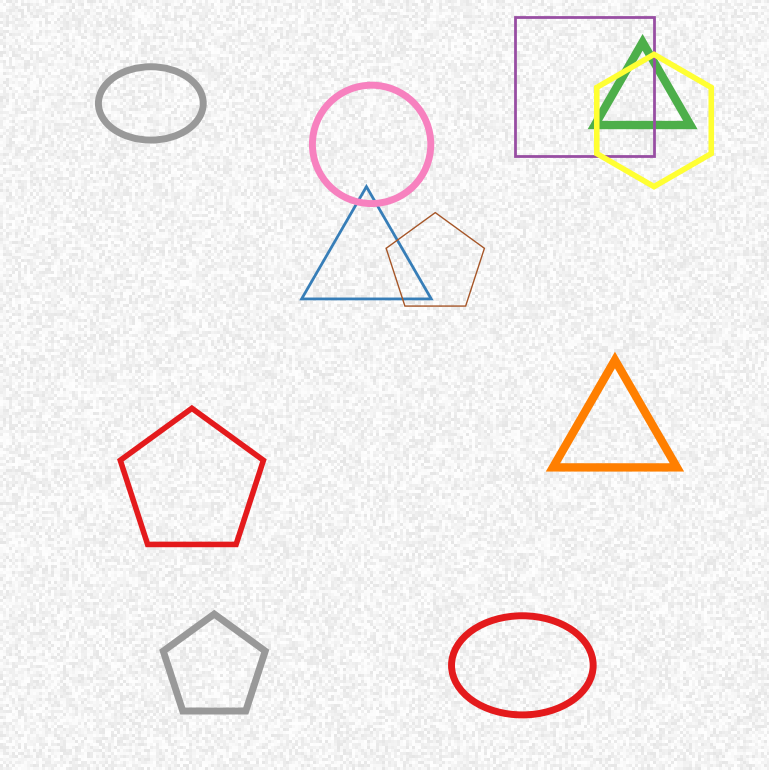[{"shape": "pentagon", "thickness": 2, "radius": 0.49, "center": [0.249, 0.372]}, {"shape": "oval", "thickness": 2.5, "radius": 0.46, "center": [0.678, 0.136]}, {"shape": "triangle", "thickness": 1, "radius": 0.49, "center": [0.476, 0.66]}, {"shape": "triangle", "thickness": 3, "radius": 0.36, "center": [0.835, 0.873]}, {"shape": "square", "thickness": 1, "radius": 0.45, "center": [0.759, 0.888]}, {"shape": "triangle", "thickness": 3, "radius": 0.46, "center": [0.799, 0.439]}, {"shape": "hexagon", "thickness": 2, "radius": 0.43, "center": [0.849, 0.843]}, {"shape": "pentagon", "thickness": 0.5, "radius": 0.34, "center": [0.565, 0.657]}, {"shape": "circle", "thickness": 2.5, "radius": 0.38, "center": [0.483, 0.812]}, {"shape": "oval", "thickness": 2.5, "radius": 0.34, "center": [0.196, 0.866]}, {"shape": "pentagon", "thickness": 2.5, "radius": 0.35, "center": [0.278, 0.133]}]